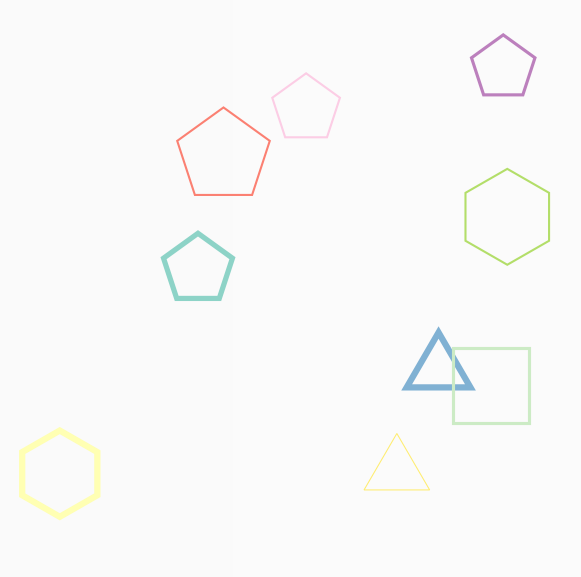[{"shape": "pentagon", "thickness": 2.5, "radius": 0.31, "center": [0.341, 0.533]}, {"shape": "hexagon", "thickness": 3, "radius": 0.37, "center": [0.103, 0.179]}, {"shape": "pentagon", "thickness": 1, "radius": 0.42, "center": [0.385, 0.729]}, {"shape": "triangle", "thickness": 3, "radius": 0.32, "center": [0.755, 0.36]}, {"shape": "hexagon", "thickness": 1, "radius": 0.42, "center": [0.873, 0.624]}, {"shape": "pentagon", "thickness": 1, "radius": 0.31, "center": [0.527, 0.811]}, {"shape": "pentagon", "thickness": 1.5, "radius": 0.29, "center": [0.866, 0.881]}, {"shape": "square", "thickness": 1.5, "radius": 0.32, "center": [0.844, 0.331]}, {"shape": "triangle", "thickness": 0.5, "radius": 0.33, "center": [0.683, 0.183]}]